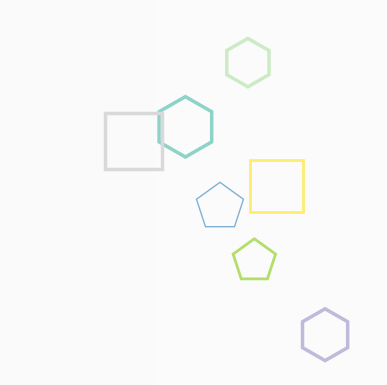[{"shape": "hexagon", "thickness": 2.5, "radius": 0.39, "center": [0.478, 0.671]}, {"shape": "hexagon", "thickness": 2.5, "radius": 0.34, "center": [0.839, 0.131]}, {"shape": "pentagon", "thickness": 1, "radius": 0.32, "center": [0.568, 0.463]}, {"shape": "pentagon", "thickness": 2, "radius": 0.29, "center": [0.656, 0.322]}, {"shape": "square", "thickness": 2.5, "radius": 0.37, "center": [0.346, 0.634]}, {"shape": "hexagon", "thickness": 2.5, "radius": 0.31, "center": [0.64, 0.837]}, {"shape": "square", "thickness": 2, "radius": 0.34, "center": [0.714, 0.517]}]